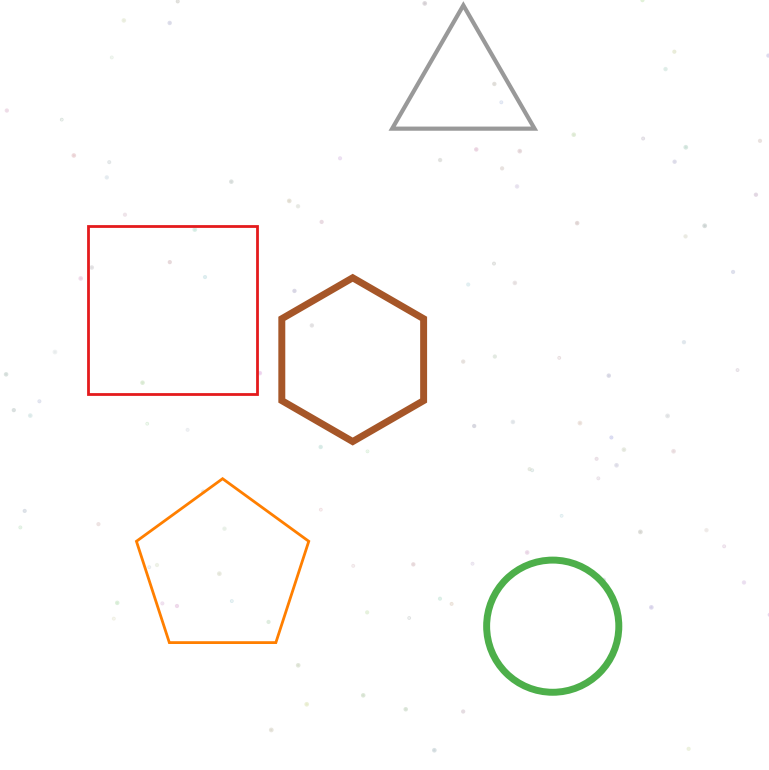[{"shape": "square", "thickness": 1, "radius": 0.55, "center": [0.224, 0.597]}, {"shape": "circle", "thickness": 2.5, "radius": 0.43, "center": [0.718, 0.187]}, {"shape": "pentagon", "thickness": 1, "radius": 0.59, "center": [0.289, 0.261]}, {"shape": "hexagon", "thickness": 2.5, "radius": 0.53, "center": [0.458, 0.533]}, {"shape": "triangle", "thickness": 1.5, "radius": 0.53, "center": [0.602, 0.886]}]